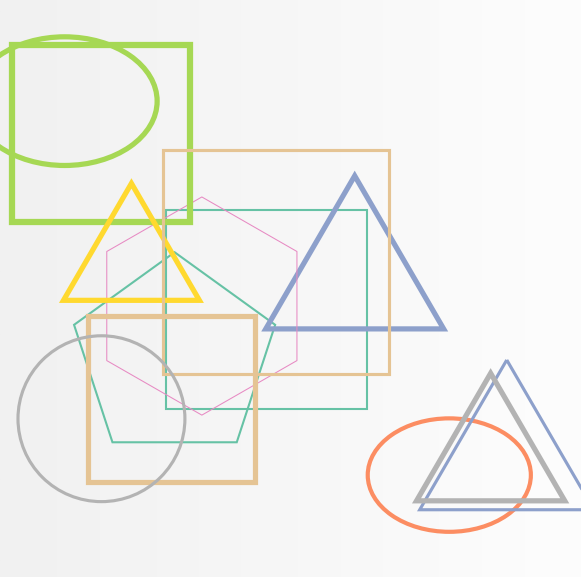[{"shape": "pentagon", "thickness": 1, "radius": 0.91, "center": [0.3, 0.38]}, {"shape": "square", "thickness": 1, "radius": 0.86, "center": [0.458, 0.463]}, {"shape": "oval", "thickness": 2, "radius": 0.7, "center": [0.773, 0.176]}, {"shape": "triangle", "thickness": 2.5, "radius": 0.88, "center": [0.61, 0.518]}, {"shape": "triangle", "thickness": 1.5, "radius": 0.86, "center": [0.872, 0.203]}, {"shape": "hexagon", "thickness": 0.5, "radius": 0.94, "center": [0.347, 0.469]}, {"shape": "square", "thickness": 3, "radius": 0.77, "center": [0.173, 0.768]}, {"shape": "oval", "thickness": 2.5, "radius": 0.8, "center": [0.111, 0.824]}, {"shape": "triangle", "thickness": 2.5, "radius": 0.67, "center": [0.226, 0.547]}, {"shape": "square", "thickness": 2.5, "radius": 0.72, "center": [0.294, 0.309]}, {"shape": "square", "thickness": 1.5, "radius": 0.97, "center": [0.475, 0.546]}, {"shape": "triangle", "thickness": 2.5, "radius": 0.74, "center": [0.844, 0.206]}, {"shape": "circle", "thickness": 1.5, "radius": 0.72, "center": [0.175, 0.274]}]